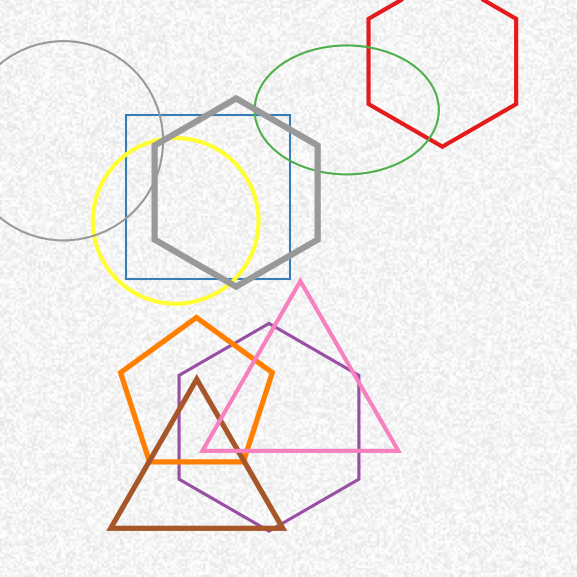[{"shape": "hexagon", "thickness": 2, "radius": 0.74, "center": [0.766, 0.893]}, {"shape": "square", "thickness": 1, "radius": 0.71, "center": [0.36, 0.658]}, {"shape": "oval", "thickness": 1, "radius": 0.8, "center": [0.6, 0.809]}, {"shape": "hexagon", "thickness": 1.5, "radius": 0.9, "center": [0.466, 0.259]}, {"shape": "pentagon", "thickness": 2.5, "radius": 0.69, "center": [0.34, 0.311]}, {"shape": "circle", "thickness": 2, "radius": 0.72, "center": [0.304, 0.617]}, {"shape": "triangle", "thickness": 2.5, "radius": 0.86, "center": [0.341, 0.17]}, {"shape": "triangle", "thickness": 2, "radius": 0.98, "center": [0.52, 0.316]}, {"shape": "circle", "thickness": 1, "radius": 0.86, "center": [0.11, 0.755]}, {"shape": "hexagon", "thickness": 3, "radius": 0.81, "center": [0.409, 0.666]}]